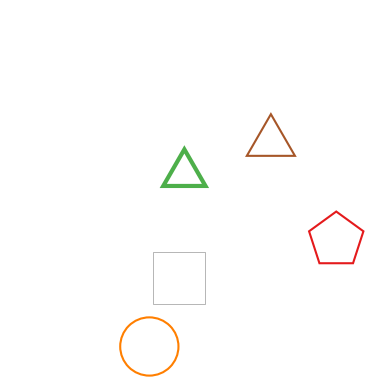[{"shape": "pentagon", "thickness": 1.5, "radius": 0.37, "center": [0.873, 0.376]}, {"shape": "triangle", "thickness": 3, "radius": 0.32, "center": [0.479, 0.549]}, {"shape": "circle", "thickness": 1.5, "radius": 0.38, "center": [0.388, 0.1]}, {"shape": "triangle", "thickness": 1.5, "radius": 0.36, "center": [0.704, 0.631]}, {"shape": "square", "thickness": 0.5, "radius": 0.34, "center": [0.464, 0.278]}]